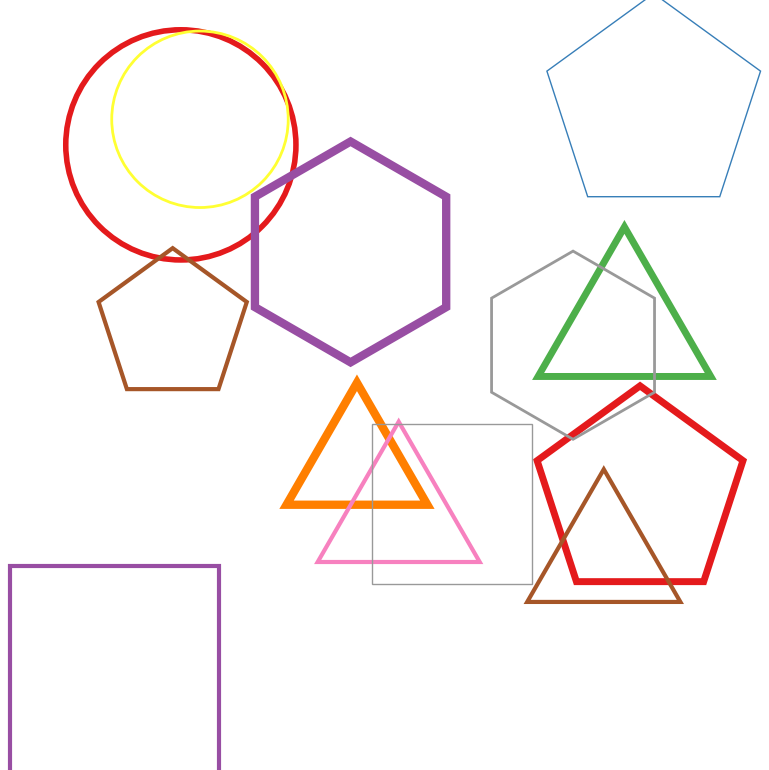[{"shape": "pentagon", "thickness": 2.5, "radius": 0.7, "center": [0.831, 0.358]}, {"shape": "circle", "thickness": 2, "radius": 0.75, "center": [0.235, 0.812]}, {"shape": "pentagon", "thickness": 0.5, "radius": 0.73, "center": [0.849, 0.863]}, {"shape": "triangle", "thickness": 2.5, "radius": 0.65, "center": [0.811, 0.576]}, {"shape": "square", "thickness": 1.5, "radius": 0.68, "center": [0.149, 0.129]}, {"shape": "hexagon", "thickness": 3, "radius": 0.72, "center": [0.455, 0.673]}, {"shape": "triangle", "thickness": 3, "radius": 0.53, "center": [0.464, 0.397]}, {"shape": "circle", "thickness": 1, "radius": 0.57, "center": [0.26, 0.845]}, {"shape": "triangle", "thickness": 1.5, "radius": 0.57, "center": [0.784, 0.276]}, {"shape": "pentagon", "thickness": 1.5, "radius": 0.51, "center": [0.224, 0.577]}, {"shape": "triangle", "thickness": 1.5, "radius": 0.61, "center": [0.518, 0.331]}, {"shape": "square", "thickness": 0.5, "radius": 0.52, "center": [0.587, 0.346]}, {"shape": "hexagon", "thickness": 1, "radius": 0.61, "center": [0.744, 0.552]}]